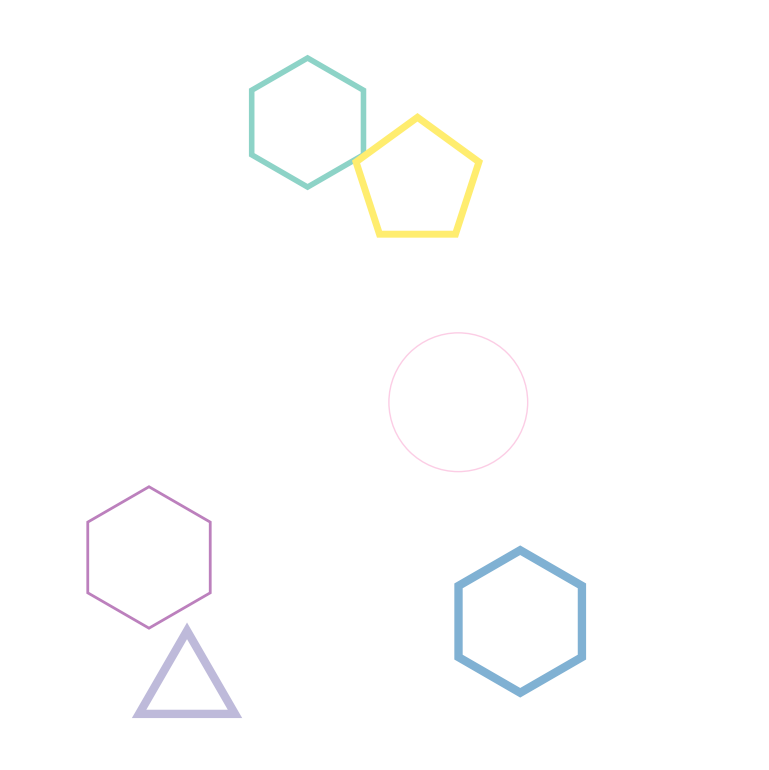[{"shape": "hexagon", "thickness": 2, "radius": 0.42, "center": [0.399, 0.841]}, {"shape": "triangle", "thickness": 3, "radius": 0.36, "center": [0.243, 0.109]}, {"shape": "hexagon", "thickness": 3, "radius": 0.46, "center": [0.676, 0.193]}, {"shape": "circle", "thickness": 0.5, "radius": 0.45, "center": [0.595, 0.478]}, {"shape": "hexagon", "thickness": 1, "radius": 0.46, "center": [0.194, 0.276]}, {"shape": "pentagon", "thickness": 2.5, "radius": 0.42, "center": [0.542, 0.764]}]